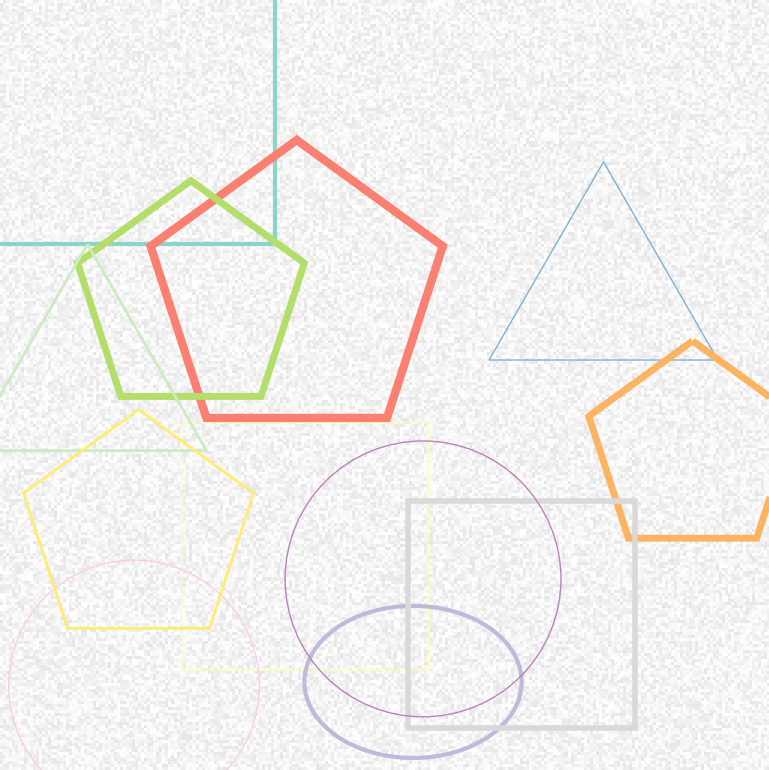[{"shape": "square", "thickness": 1.5, "radius": 0.98, "center": [0.16, 0.88]}, {"shape": "square", "thickness": 0.5, "radius": 0.8, "center": [0.395, 0.292]}, {"shape": "oval", "thickness": 1.5, "radius": 0.71, "center": [0.536, 0.114]}, {"shape": "pentagon", "thickness": 3, "radius": 1.0, "center": [0.385, 0.619]}, {"shape": "triangle", "thickness": 0.5, "radius": 0.86, "center": [0.784, 0.618]}, {"shape": "pentagon", "thickness": 2.5, "radius": 0.71, "center": [0.899, 0.416]}, {"shape": "pentagon", "thickness": 2.5, "radius": 0.77, "center": [0.248, 0.61]}, {"shape": "circle", "thickness": 0.5, "radius": 0.81, "center": [0.174, 0.11]}, {"shape": "square", "thickness": 2, "radius": 0.74, "center": [0.677, 0.202]}, {"shape": "circle", "thickness": 0.5, "radius": 0.9, "center": [0.549, 0.248]}, {"shape": "triangle", "thickness": 1, "radius": 0.89, "center": [0.114, 0.504]}, {"shape": "pentagon", "thickness": 1, "radius": 0.78, "center": [0.18, 0.311]}]